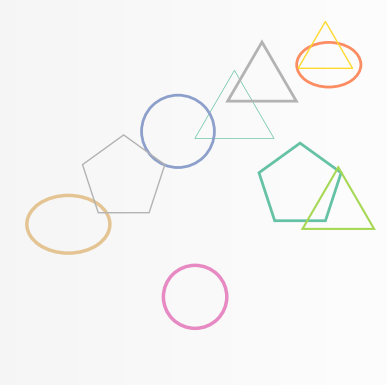[{"shape": "triangle", "thickness": 0.5, "radius": 0.59, "center": [0.605, 0.699]}, {"shape": "pentagon", "thickness": 2, "radius": 0.56, "center": [0.774, 0.517]}, {"shape": "oval", "thickness": 2, "radius": 0.41, "center": [0.848, 0.832]}, {"shape": "circle", "thickness": 2, "radius": 0.47, "center": [0.459, 0.659]}, {"shape": "circle", "thickness": 2.5, "radius": 0.41, "center": [0.503, 0.229]}, {"shape": "triangle", "thickness": 1.5, "radius": 0.53, "center": [0.873, 0.459]}, {"shape": "triangle", "thickness": 1, "radius": 0.41, "center": [0.84, 0.863]}, {"shape": "oval", "thickness": 2.5, "radius": 0.54, "center": [0.176, 0.417]}, {"shape": "pentagon", "thickness": 1, "radius": 0.56, "center": [0.319, 0.538]}, {"shape": "triangle", "thickness": 2, "radius": 0.51, "center": [0.676, 0.788]}]